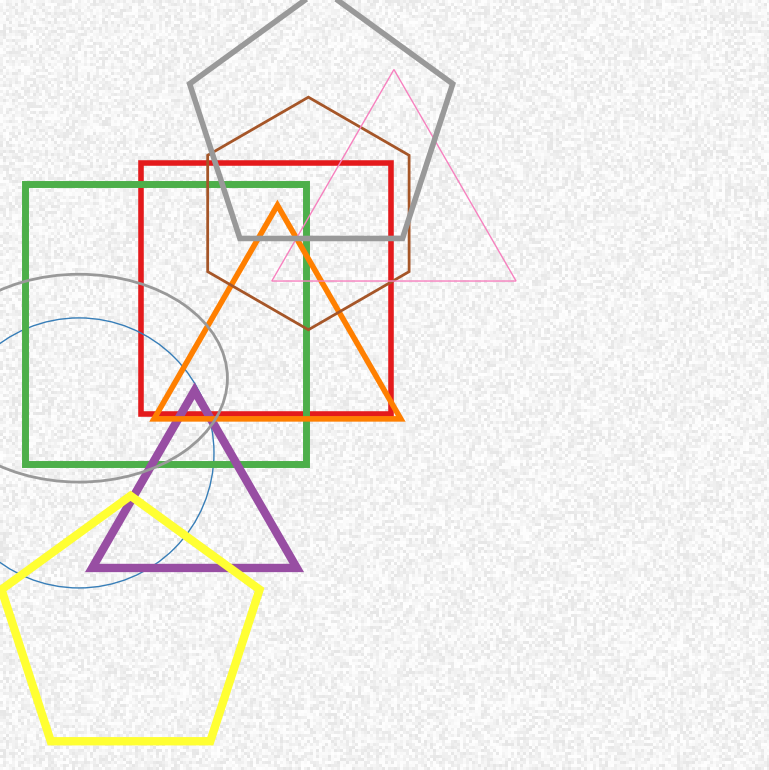[{"shape": "square", "thickness": 2, "radius": 0.81, "center": [0.345, 0.625]}, {"shape": "circle", "thickness": 0.5, "radius": 0.88, "center": [0.103, 0.412]}, {"shape": "square", "thickness": 2.5, "radius": 0.91, "center": [0.215, 0.579]}, {"shape": "triangle", "thickness": 3, "radius": 0.77, "center": [0.253, 0.339]}, {"shape": "triangle", "thickness": 2, "radius": 0.92, "center": [0.36, 0.548]}, {"shape": "pentagon", "thickness": 3, "radius": 0.88, "center": [0.17, 0.18]}, {"shape": "hexagon", "thickness": 1, "radius": 0.76, "center": [0.401, 0.723]}, {"shape": "triangle", "thickness": 0.5, "radius": 0.92, "center": [0.512, 0.727]}, {"shape": "pentagon", "thickness": 2, "radius": 0.9, "center": [0.417, 0.836]}, {"shape": "oval", "thickness": 1, "radius": 0.96, "center": [0.103, 0.509]}]